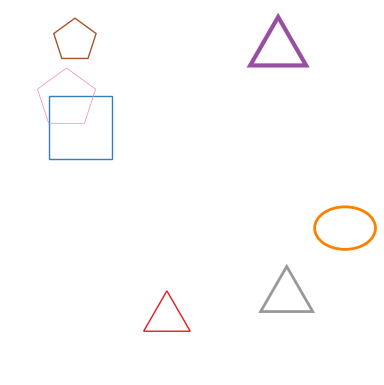[{"shape": "triangle", "thickness": 1, "radius": 0.35, "center": [0.434, 0.175]}, {"shape": "square", "thickness": 1, "radius": 0.41, "center": [0.21, 0.669]}, {"shape": "triangle", "thickness": 3, "radius": 0.42, "center": [0.723, 0.872]}, {"shape": "oval", "thickness": 2, "radius": 0.4, "center": [0.896, 0.408]}, {"shape": "pentagon", "thickness": 1, "radius": 0.29, "center": [0.195, 0.895]}, {"shape": "pentagon", "thickness": 0.5, "radius": 0.4, "center": [0.173, 0.744]}, {"shape": "triangle", "thickness": 2, "radius": 0.39, "center": [0.745, 0.23]}]